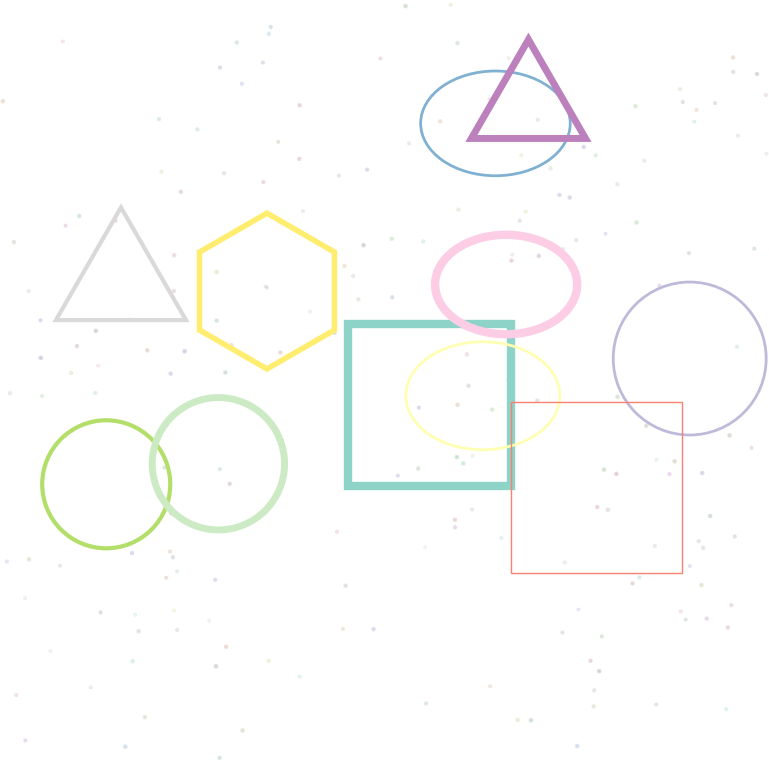[{"shape": "square", "thickness": 3, "radius": 0.53, "center": [0.558, 0.474]}, {"shape": "oval", "thickness": 1, "radius": 0.5, "center": [0.627, 0.486]}, {"shape": "circle", "thickness": 1, "radius": 0.5, "center": [0.896, 0.534]}, {"shape": "square", "thickness": 0.5, "radius": 0.56, "center": [0.775, 0.367]}, {"shape": "oval", "thickness": 1, "radius": 0.49, "center": [0.643, 0.84]}, {"shape": "circle", "thickness": 1.5, "radius": 0.42, "center": [0.138, 0.371]}, {"shape": "oval", "thickness": 3, "radius": 0.46, "center": [0.657, 0.63]}, {"shape": "triangle", "thickness": 1.5, "radius": 0.49, "center": [0.157, 0.633]}, {"shape": "triangle", "thickness": 2.5, "radius": 0.43, "center": [0.686, 0.863]}, {"shape": "circle", "thickness": 2.5, "radius": 0.43, "center": [0.284, 0.398]}, {"shape": "hexagon", "thickness": 2, "radius": 0.51, "center": [0.347, 0.622]}]